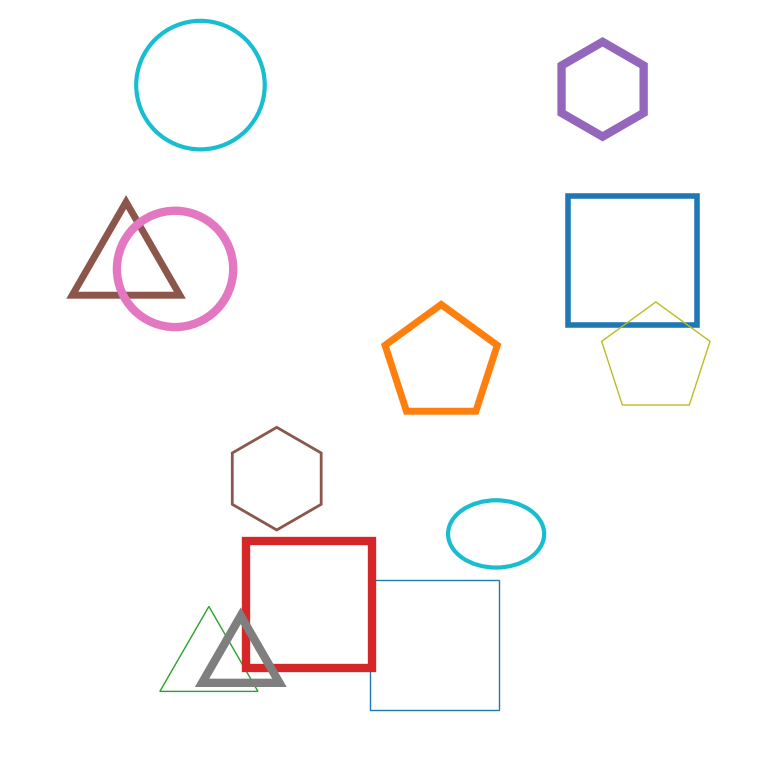[{"shape": "square", "thickness": 2, "radius": 0.42, "center": [0.821, 0.661]}, {"shape": "square", "thickness": 0.5, "radius": 0.42, "center": [0.564, 0.162]}, {"shape": "pentagon", "thickness": 2.5, "radius": 0.38, "center": [0.573, 0.528]}, {"shape": "triangle", "thickness": 0.5, "radius": 0.37, "center": [0.271, 0.139]}, {"shape": "square", "thickness": 3, "radius": 0.41, "center": [0.401, 0.215]}, {"shape": "hexagon", "thickness": 3, "radius": 0.31, "center": [0.783, 0.884]}, {"shape": "hexagon", "thickness": 1, "radius": 0.33, "center": [0.359, 0.378]}, {"shape": "triangle", "thickness": 2.5, "radius": 0.4, "center": [0.164, 0.657]}, {"shape": "circle", "thickness": 3, "radius": 0.38, "center": [0.227, 0.651]}, {"shape": "triangle", "thickness": 3, "radius": 0.29, "center": [0.313, 0.142]}, {"shape": "pentagon", "thickness": 0.5, "radius": 0.37, "center": [0.852, 0.534]}, {"shape": "circle", "thickness": 1.5, "radius": 0.42, "center": [0.26, 0.889]}, {"shape": "oval", "thickness": 1.5, "radius": 0.31, "center": [0.644, 0.307]}]